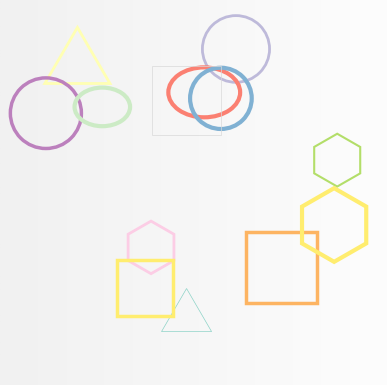[{"shape": "triangle", "thickness": 0.5, "radius": 0.37, "center": [0.481, 0.176]}, {"shape": "triangle", "thickness": 2, "radius": 0.49, "center": [0.2, 0.832]}, {"shape": "circle", "thickness": 2, "radius": 0.43, "center": [0.609, 0.873]}, {"shape": "oval", "thickness": 3, "radius": 0.46, "center": [0.527, 0.76]}, {"shape": "circle", "thickness": 3, "radius": 0.4, "center": [0.57, 0.745]}, {"shape": "square", "thickness": 2.5, "radius": 0.46, "center": [0.726, 0.305]}, {"shape": "hexagon", "thickness": 1.5, "radius": 0.34, "center": [0.87, 0.584]}, {"shape": "hexagon", "thickness": 2, "radius": 0.34, "center": [0.39, 0.357]}, {"shape": "square", "thickness": 0.5, "radius": 0.44, "center": [0.48, 0.739]}, {"shape": "circle", "thickness": 2.5, "radius": 0.46, "center": [0.118, 0.706]}, {"shape": "oval", "thickness": 3, "radius": 0.36, "center": [0.264, 0.722]}, {"shape": "square", "thickness": 2.5, "radius": 0.36, "center": [0.373, 0.252]}, {"shape": "hexagon", "thickness": 3, "radius": 0.48, "center": [0.862, 0.416]}]